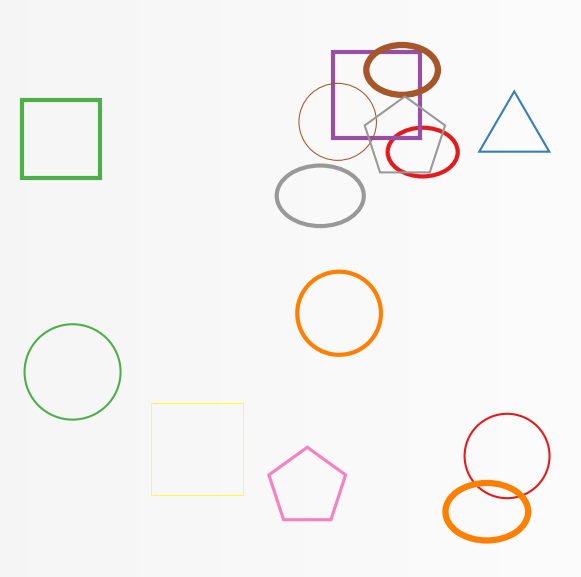[{"shape": "oval", "thickness": 2, "radius": 0.3, "center": [0.727, 0.736]}, {"shape": "circle", "thickness": 1, "radius": 0.37, "center": [0.872, 0.21]}, {"shape": "triangle", "thickness": 1, "radius": 0.35, "center": [0.885, 0.771]}, {"shape": "circle", "thickness": 1, "radius": 0.41, "center": [0.125, 0.355]}, {"shape": "square", "thickness": 2, "radius": 0.34, "center": [0.105, 0.758]}, {"shape": "square", "thickness": 2, "radius": 0.37, "center": [0.648, 0.835]}, {"shape": "circle", "thickness": 2, "radius": 0.36, "center": [0.583, 0.457]}, {"shape": "oval", "thickness": 3, "radius": 0.36, "center": [0.838, 0.113]}, {"shape": "square", "thickness": 0.5, "radius": 0.4, "center": [0.338, 0.221]}, {"shape": "oval", "thickness": 3, "radius": 0.31, "center": [0.692, 0.878]}, {"shape": "circle", "thickness": 0.5, "radius": 0.33, "center": [0.581, 0.788]}, {"shape": "pentagon", "thickness": 1.5, "radius": 0.35, "center": [0.529, 0.155]}, {"shape": "pentagon", "thickness": 1, "radius": 0.36, "center": [0.697, 0.759]}, {"shape": "oval", "thickness": 2, "radius": 0.37, "center": [0.551, 0.66]}]